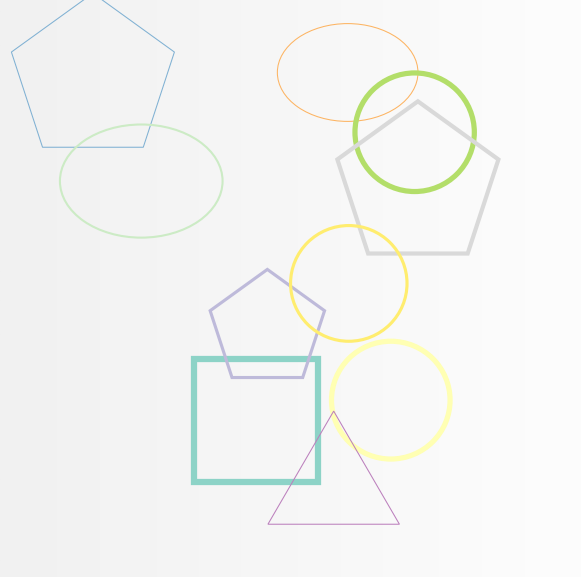[{"shape": "square", "thickness": 3, "radius": 0.53, "center": [0.441, 0.27]}, {"shape": "circle", "thickness": 2.5, "radius": 0.51, "center": [0.672, 0.306]}, {"shape": "pentagon", "thickness": 1.5, "radius": 0.52, "center": [0.46, 0.429]}, {"shape": "pentagon", "thickness": 0.5, "radius": 0.74, "center": [0.16, 0.863]}, {"shape": "oval", "thickness": 0.5, "radius": 0.6, "center": [0.598, 0.874]}, {"shape": "circle", "thickness": 2.5, "radius": 0.51, "center": [0.713, 0.77]}, {"shape": "pentagon", "thickness": 2, "radius": 0.73, "center": [0.719, 0.678]}, {"shape": "triangle", "thickness": 0.5, "radius": 0.65, "center": [0.574, 0.157]}, {"shape": "oval", "thickness": 1, "radius": 0.7, "center": [0.243, 0.686]}, {"shape": "circle", "thickness": 1.5, "radius": 0.5, "center": [0.6, 0.508]}]